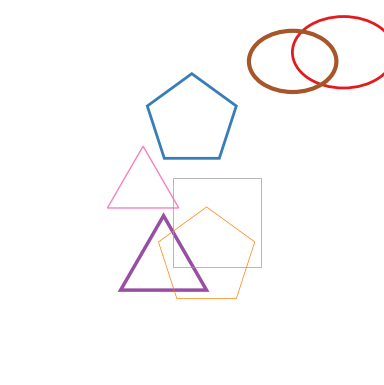[{"shape": "oval", "thickness": 2, "radius": 0.66, "center": [0.892, 0.864]}, {"shape": "pentagon", "thickness": 2, "radius": 0.61, "center": [0.498, 0.687]}, {"shape": "triangle", "thickness": 2.5, "radius": 0.64, "center": [0.425, 0.311]}, {"shape": "pentagon", "thickness": 0.5, "radius": 0.66, "center": [0.537, 0.331]}, {"shape": "oval", "thickness": 3, "radius": 0.57, "center": [0.76, 0.841]}, {"shape": "triangle", "thickness": 1, "radius": 0.54, "center": [0.372, 0.513]}, {"shape": "square", "thickness": 0.5, "radius": 0.58, "center": [0.563, 0.422]}]